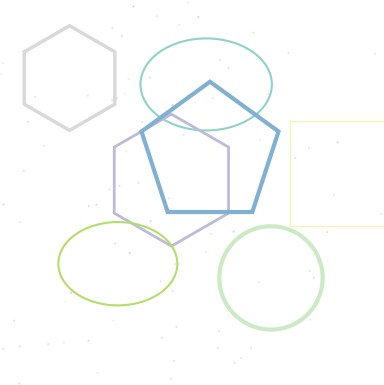[{"shape": "oval", "thickness": 1.5, "radius": 0.85, "center": [0.536, 0.781]}, {"shape": "hexagon", "thickness": 2, "radius": 0.86, "center": [0.445, 0.532]}, {"shape": "pentagon", "thickness": 3, "radius": 0.94, "center": [0.545, 0.601]}, {"shape": "oval", "thickness": 1.5, "radius": 0.77, "center": [0.306, 0.315]}, {"shape": "hexagon", "thickness": 2.5, "radius": 0.68, "center": [0.181, 0.797]}, {"shape": "circle", "thickness": 3, "radius": 0.67, "center": [0.704, 0.278]}, {"shape": "square", "thickness": 0.5, "radius": 0.68, "center": [0.889, 0.549]}]